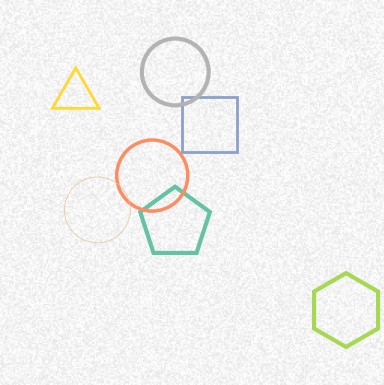[{"shape": "pentagon", "thickness": 3, "radius": 0.48, "center": [0.455, 0.42]}, {"shape": "circle", "thickness": 2.5, "radius": 0.46, "center": [0.395, 0.544]}, {"shape": "square", "thickness": 2, "radius": 0.36, "center": [0.544, 0.677]}, {"shape": "hexagon", "thickness": 3, "radius": 0.48, "center": [0.899, 0.195]}, {"shape": "triangle", "thickness": 2, "radius": 0.35, "center": [0.197, 0.754]}, {"shape": "circle", "thickness": 0.5, "radius": 0.43, "center": [0.253, 0.455]}, {"shape": "circle", "thickness": 3, "radius": 0.43, "center": [0.455, 0.813]}]